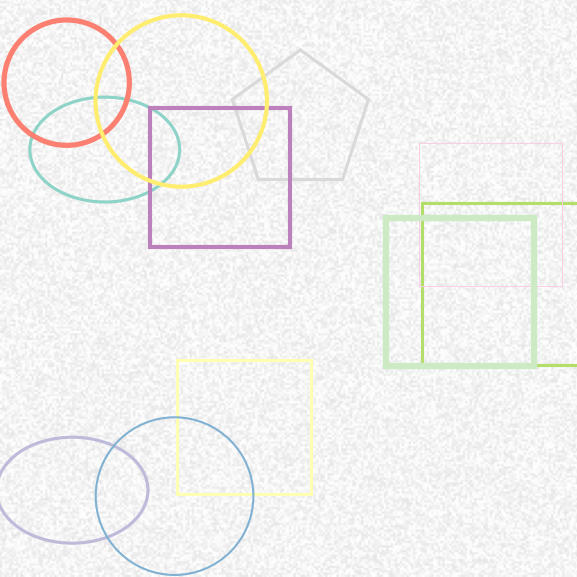[{"shape": "oval", "thickness": 1.5, "radius": 0.65, "center": [0.181, 0.74]}, {"shape": "square", "thickness": 1.5, "radius": 0.58, "center": [0.423, 0.26]}, {"shape": "oval", "thickness": 1.5, "radius": 0.66, "center": [0.125, 0.15]}, {"shape": "circle", "thickness": 2.5, "radius": 0.54, "center": [0.115, 0.856]}, {"shape": "circle", "thickness": 1, "radius": 0.68, "center": [0.302, 0.14]}, {"shape": "square", "thickness": 1.5, "radius": 0.7, "center": [0.87, 0.507]}, {"shape": "square", "thickness": 0.5, "radius": 0.62, "center": [0.849, 0.627]}, {"shape": "pentagon", "thickness": 1.5, "radius": 0.62, "center": [0.52, 0.789]}, {"shape": "square", "thickness": 2, "radius": 0.6, "center": [0.381, 0.692]}, {"shape": "square", "thickness": 3, "radius": 0.64, "center": [0.797, 0.494]}, {"shape": "circle", "thickness": 2, "radius": 0.74, "center": [0.314, 0.824]}]